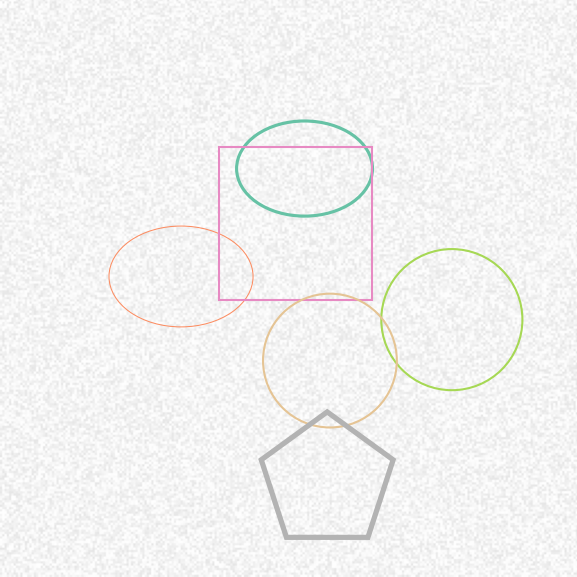[{"shape": "oval", "thickness": 1.5, "radius": 0.59, "center": [0.527, 0.707]}, {"shape": "oval", "thickness": 0.5, "radius": 0.62, "center": [0.313, 0.52]}, {"shape": "square", "thickness": 1, "radius": 0.66, "center": [0.511, 0.612]}, {"shape": "circle", "thickness": 1, "radius": 0.61, "center": [0.782, 0.446]}, {"shape": "circle", "thickness": 1, "radius": 0.58, "center": [0.571, 0.375]}, {"shape": "pentagon", "thickness": 2.5, "radius": 0.6, "center": [0.567, 0.166]}]